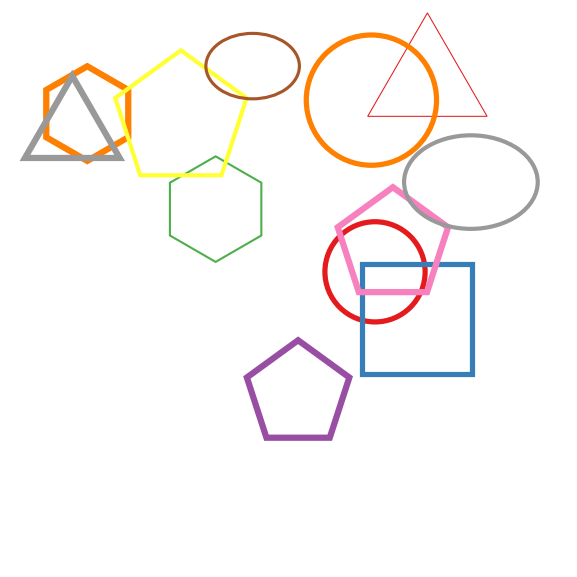[{"shape": "circle", "thickness": 2.5, "radius": 0.43, "center": [0.649, 0.528]}, {"shape": "triangle", "thickness": 0.5, "radius": 0.6, "center": [0.74, 0.857]}, {"shape": "square", "thickness": 2.5, "radius": 0.48, "center": [0.722, 0.446]}, {"shape": "hexagon", "thickness": 1, "radius": 0.46, "center": [0.373, 0.637]}, {"shape": "pentagon", "thickness": 3, "radius": 0.47, "center": [0.516, 0.317]}, {"shape": "hexagon", "thickness": 3, "radius": 0.41, "center": [0.151, 0.802]}, {"shape": "circle", "thickness": 2.5, "radius": 0.56, "center": [0.643, 0.826]}, {"shape": "pentagon", "thickness": 2, "radius": 0.6, "center": [0.313, 0.792]}, {"shape": "oval", "thickness": 1.5, "radius": 0.4, "center": [0.437, 0.885]}, {"shape": "pentagon", "thickness": 3, "radius": 0.5, "center": [0.68, 0.575]}, {"shape": "triangle", "thickness": 3, "radius": 0.47, "center": [0.125, 0.773]}, {"shape": "oval", "thickness": 2, "radius": 0.58, "center": [0.815, 0.684]}]